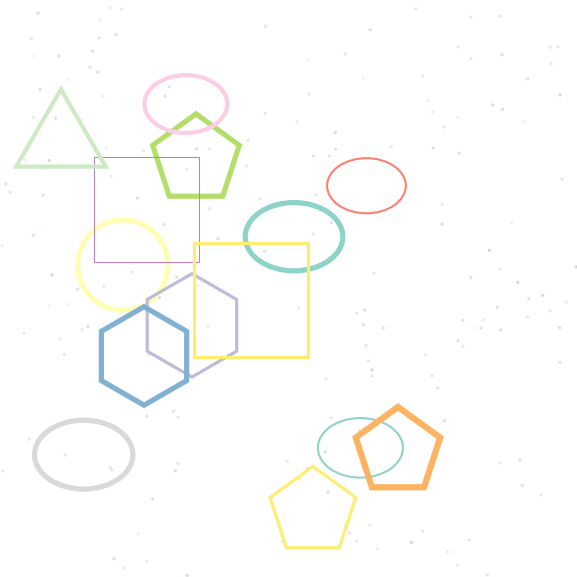[{"shape": "oval", "thickness": 2.5, "radius": 0.42, "center": [0.509, 0.589]}, {"shape": "oval", "thickness": 1, "radius": 0.37, "center": [0.624, 0.224]}, {"shape": "circle", "thickness": 2.5, "radius": 0.39, "center": [0.213, 0.54]}, {"shape": "hexagon", "thickness": 1.5, "radius": 0.45, "center": [0.332, 0.436]}, {"shape": "oval", "thickness": 1, "radius": 0.34, "center": [0.635, 0.678]}, {"shape": "hexagon", "thickness": 2.5, "radius": 0.43, "center": [0.249, 0.383]}, {"shape": "pentagon", "thickness": 3, "radius": 0.38, "center": [0.689, 0.218]}, {"shape": "pentagon", "thickness": 2.5, "radius": 0.39, "center": [0.339, 0.723]}, {"shape": "oval", "thickness": 2, "radius": 0.36, "center": [0.322, 0.819]}, {"shape": "oval", "thickness": 2.5, "radius": 0.43, "center": [0.145, 0.212]}, {"shape": "square", "thickness": 0.5, "radius": 0.46, "center": [0.254, 0.636]}, {"shape": "triangle", "thickness": 2, "radius": 0.45, "center": [0.106, 0.755]}, {"shape": "square", "thickness": 1.5, "radius": 0.49, "center": [0.435, 0.48]}, {"shape": "pentagon", "thickness": 1.5, "radius": 0.39, "center": [0.542, 0.114]}]